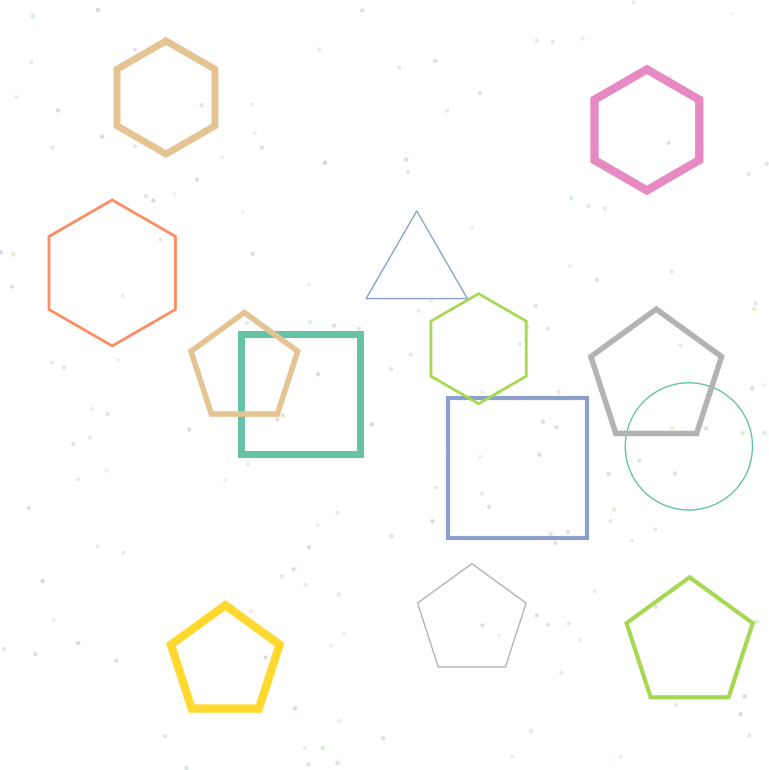[{"shape": "square", "thickness": 2.5, "radius": 0.39, "center": [0.39, 0.488]}, {"shape": "circle", "thickness": 0.5, "radius": 0.41, "center": [0.895, 0.42]}, {"shape": "hexagon", "thickness": 1, "radius": 0.47, "center": [0.146, 0.646]}, {"shape": "square", "thickness": 1.5, "radius": 0.45, "center": [0.672, 0.392]}, {"shape": "triangle", "thickness": 0.5, "radius": 0.38, "center": [0.541, 0.65]}, {"shape": "hexagon", "thickness": 3, "radius": 0.39, "center": [0.84, 0.831]}, {"shape": "pentagon", "thickness": 1.5, "radius": 0.43, "center": [0.896, 0.164]}, {"shape": "hexagon", "thickness": 1, "radius": 0.36, "center": [0.622, 0.547]}, {"shape": "pentagon", "thickness": 3, "radius": 0.37, "center": [0.293, 0.14]}, {"shape": "pentagon", "thickness": 2, "radius": 0.36, "center": [0.317, 0.521]}, {"shape": "hexagon", "thickness": 2.5, "radius": 0.37, "center": [0.216, 0.873]}, {"shape": "pentagon", "thickness": 2, "radius": 0.45, "center": [0.852, 0.509]}, {"shape": "pentagon", "thickness": 0.5, "radius": 0.37, "center": [0.613, 0.194]}]